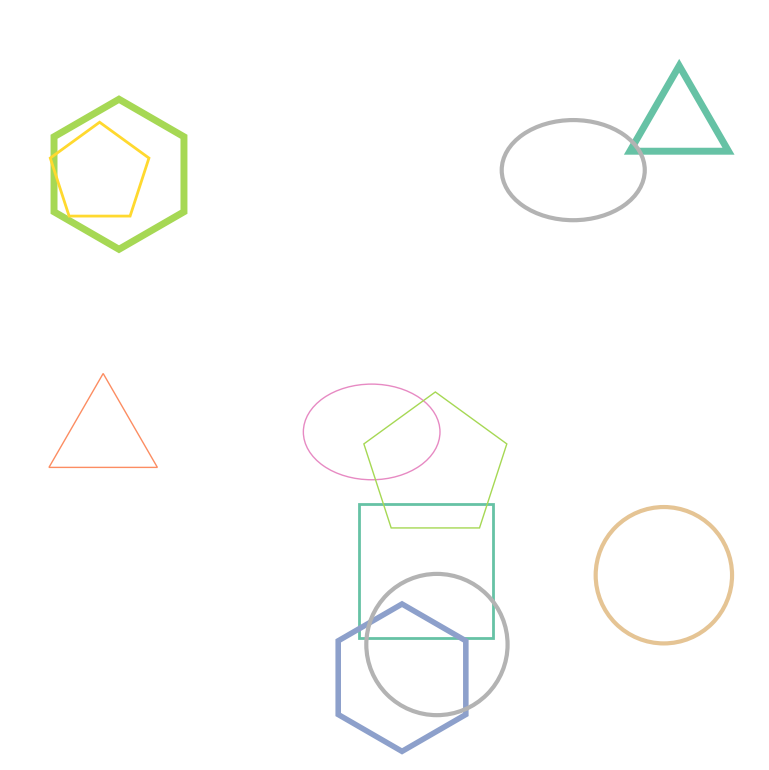[{"shape": "square", "thickness": 1, "radius": 0.44, "center": [0.553, 0.258]}, {"shape": "triangle", "thickness": 2.5, "radius": 0.37, "center": [0.882, 0.841]}, {"shape": "triangle", "thickness": 0.5, "radius": 0.41, "center": [0.134, 0.434]}, {"shape": "hexagon", "thickness": 2, "radius": 0.48, "center": [0.522, 0.12]}, {"shape": "oval", "thickness": 0.5, "radius": 0.44, "center": [0.483, 0.439]}, {"shape": "pentagon", "thickness": 0.5, "radius": 0.49, "center": [0.565, 0.393]}, {"shape": "hexagon", "thickness": 2.5, "radius": 0.49, "center": [0.155, 0.774]}, {"shape": "pentagon", "thickness": 1, "radius": 0.34, "center": [0.129, 0.774]}, {"shape": "circle", "thickness": 1.5, "radius": 0.44, "center": [0.862, 0.253]}, {"shape": "oval", "thickness": 1.5, "radius": 0.46, "center": [0.744, 0.779]}, {"shape": "circle", "thickness": 1.5, "radius": 0.46, "center": [0.567, 0.163]}]